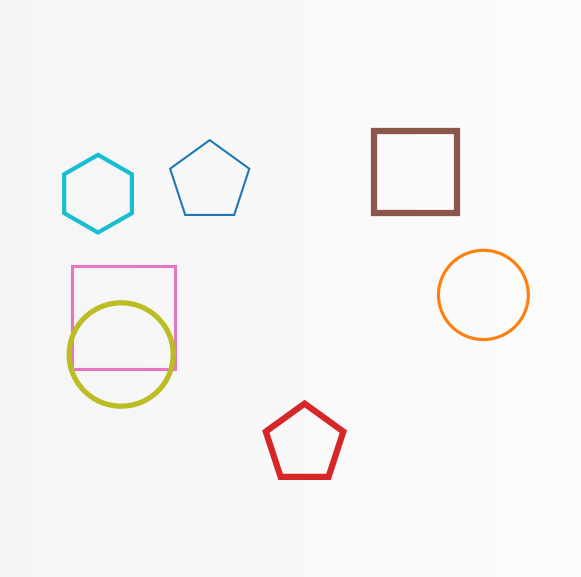[{"shape": "pentagon", "thickness": 1, "radius": 0.36, "center": [0.361, 0.685]}, {"shape": "circle", "thickness": 1.5, "radius": 0.39, "center": [0.832, 0.488]}, {"shape": "pentagon", "thickness": 3, "radius": 0.35, "center": [0.524, 0.23]}, {"shape": "square", "thickness": 3, "radius": 0.36, "center": [0.715, 0.7]}, {"shape": "square", "thickness": 1.5, "radius": 0.45, "center": [0.213, 0.449]}, {"shape": "circle", "thickness": 2.5, "radius": 0.45, "center": [0.208, 0.385]}, {"shape": "hexagon", "thickness": 2, "radius": 0.34, "center": [0.169, 0.664]}]